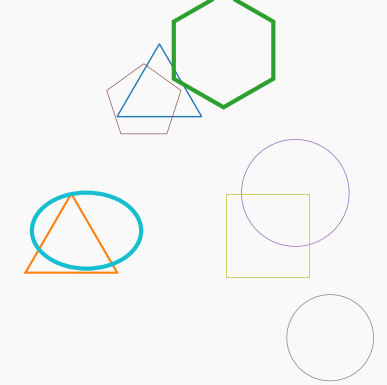[{"shape": "triangle", "thickness": 1, "radius": 0.63, "center": [0.411, 0.76]}, {"shape": "triangle", "thickness": 1.5, "radius": 0.68, "center": [0.184, 0.36]}, {"shape": "hexagon", "thickness": 3, "radius": 0.74, "center": [0.577, 0.87]}, {"shape": "circle", "thickness": 0.5, "radius": 0.69, "center": [0.762, 0.499]}, {"shape": "pentagon", "thickness": 0.5, "radius": 0.5, "center": [0.371, 0.734]}, {"shape": "circle", "thickness": 0.5, "radius": 0.56, "center": [0.852, 0.123]}, {"shape": "square", "thickness": 0.5, "radius": 0.54, "center": [0.69, 0.388]}, {"shape": "oval", "thickness": 3, "radius": 0.7, "center": [0.223, 0.401]}]